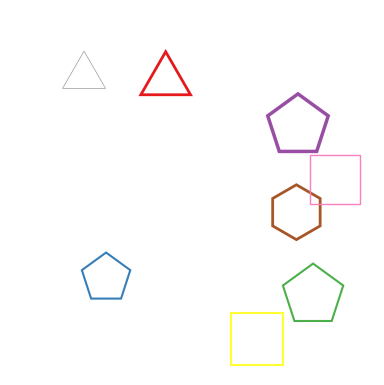[{"shape": "triangle", "thickness": 2, "radius": 0.37, "center": [0.43, 0.791]}, {"shape": "pentagon", "thickness": 1.5, "radius": 0.33, "center": [0.276, 0.278]}, {"shape": "pentagon", "thickness": 1.5, "radius": 0.41, "center": [0.813, 0.233]}, {"shape": "pentagon", "thickness": 2.5, "radius": 0.41, "center": [0.774, 0.674]}, {"shape": "square", "thickness": 1.5, "radius": 0.34, "center": [0.668, 0.12]}, {"shape": "hexagon", "thickness": 2, "radius": 0.36, "center": [0.77, 0.449]}, {"shape": "square", "thickness": 1, "radius": 0.32, "center": [0.871, 0.534]}, {"shape": "triangle", "thickness": 0.5, "radius": 0.32, "center": [0.218, 0.803]}]